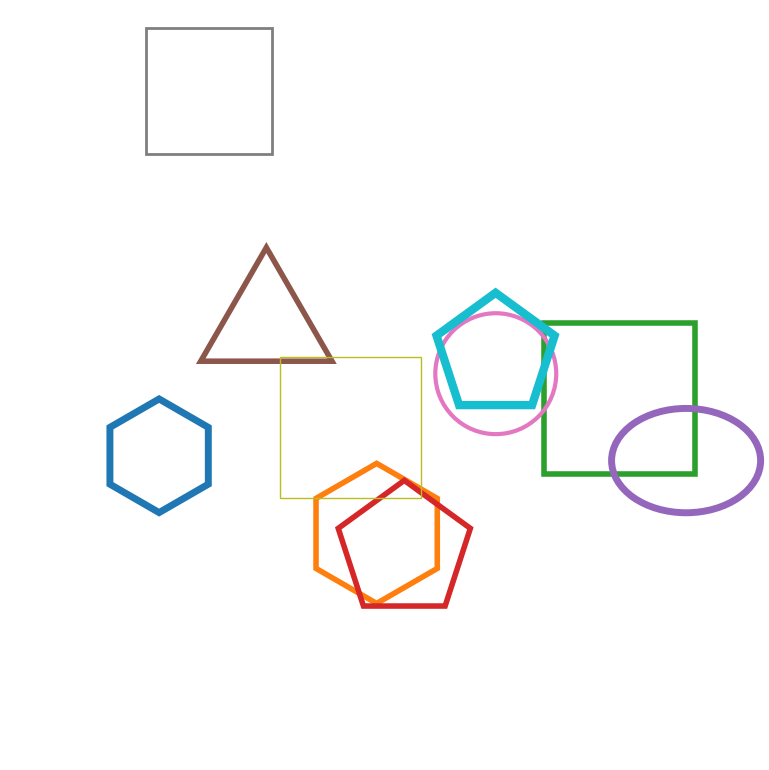[{"shape": "hexagon", "thickness": 2.5, "radius": 0.37, "center": [0.207, 0.408]}, {"shape": "hexagon", "thickness": 2, "radius": 0.45, "center": [0.489, 0.307]}, {"shape": "square", "thickness": 2, "radius": 0.49, "center": [0.805, 0.482]}, {"shape": "pentagon", "thickness": 2, "radius": 0.45, "center": [0.525, 0.286]}, {"shape": "oval", "thickness": 2.5, "radius": 0.48, "center": [0.891, 0.402]}, {"shape": "triangle", "thickness": 2, "radius": 0.49, "center": [0.346, 0.58]}, {"shape": "circle", "thickness": 1.5, "radius": 0.39, "center": [0.644, 0.515]}, {"shape": "square", "thickness": 1, "radius": 0.41, "center": [0.271, 0.882]}, {"shape": "square", "thickness": 0.5, "radius": 0.46, "center": [0.456, 0.444]}, {"shape": "pentagon", "thickness": 3, "radius": 0.4, "center": [0.644, 0.539]}]